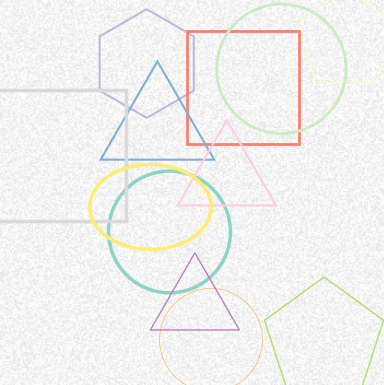[{"shape": "circle", "thickness": 2.5, "radius": 0.79, "center": [0.44, 0.398]}, {"shape": "pentagon", "thickness": 0.5, "radius": 0.67, "center": [0.899, 0.896]}, {"shape": "hexagon", "thickness": 1.5, "radius": 0.71, "center": [0.381, 0.835]}, {"shape": "square", "thickness": 2, "radius": 0.73, "center": [0.631, 0.773]}, {"shape": "triangle", "thickness": 1.5, "radius": 0.85, "center": [0.409, 0.67]}, {"shape": "circle", "thickness": 0.5, "radius": 0.67, "center": [0.548, 0.117]}, {"shape": "pentagon", "thickness": 1, "radius": 0.81, "center": [0.842, 0.118]}, {"shape": "triangle", "thickness": 1.5, "radius": 0.74, "center": [0.589, 0.54]}, {"shape": "square", "thickness": 2.5, "radius": 0.85, "center": [0.157, 0.596]}, {"shape": "triangle", "thickness": 1, "radius": 0.67, "center": [0.506, 0.21]}, {"shape": "circle", "thickness": 2, "radius": 0.84, "center": [0.731, 0.821]}, {"shape": "oval", "thickness": 2.5, "radius": 0.79, "center": [0.391, 0.462]}]